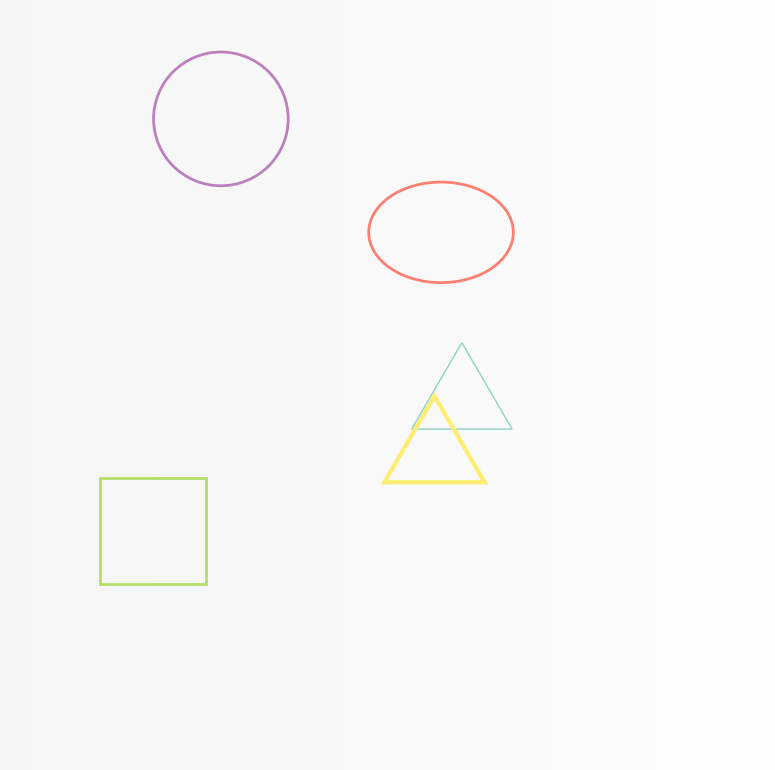[{"shape": "triangle", "thickness": 0.5, "radius": 0.37, "center": [0.596, 0.48]}, {"shape": "oval", "thickness": 1, "radius": 0.47, "center": [0.569, 0.698]}, {"shape": "square", "thickness": 1, "radius": 0.34, "center": [0.198, 0.31]}, {"shape": "circle", "thickness": 1, "radius": 0.43, "center": [0.285, 0.846]}, {"shape": "triangle", "thickness": 1.5, "radius": 0.37, "center": [0.561, 0.411]}]